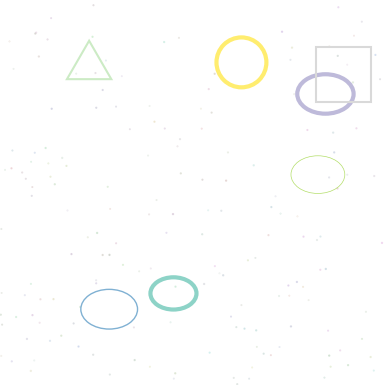[{"shape": "oval", "thickness": 3, "radius": 0.3, "center": [0.451, 0.238]}, {"shape": "oval", "thickness": 3, "radius": 0.37, "center": [0.845, 0.756]}, {"shape": "oval", "thickness": 1, "radius": 0.37, "center": [0.284, 0.197]}, {"shape": "oval", "thickness": 0.5, "radius": 0.35, "center": [0.826, 0.546]}, {"shape": "square", "thickness": 1.5, "radius": 0.36, "center": [0.892, 0.806]}, {"shape": "triangle", "thickness": 1.5, "radius": 0.33, "center": [0.231, 0.828]}, {"shape": "circle", "thickness": 3, "radius": 0.32, "center": [0.627, 0.838]}]